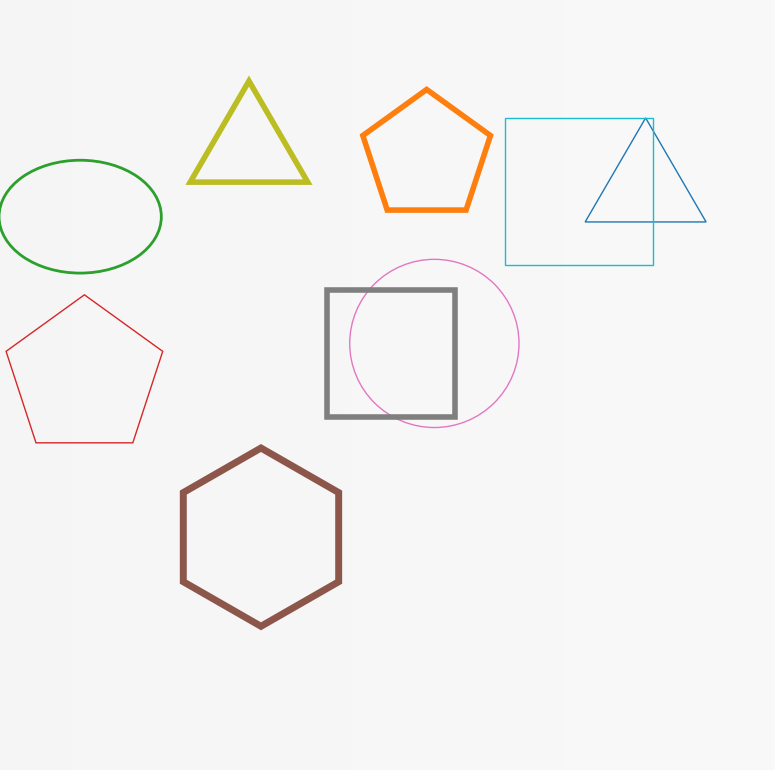[{"shape": "triangle", "thickness": 0.5, "radius": 0.45, "center": [0.833, 0.757]}, {"shape": "pentagon", "thickness": 2, "radius": 0.43, "center": [0.551, 0.797]}, {"shape": "oval", "thickness": 1, "radius": 0.52, "center": [0.103, 0.719]}, {"shape": "pentagon", "thickness": 0.5, "radius": 0.53, "center": [0.109, 0.511]}, {"shape": "hexagon", "thickness": 2.5, "radius": 0.58, "center": [0.337, 0.302]}, {"shape": "circle", "thickness": 0.5, "radius": 0.55, "center": [0.56, 0.554]}, {"shape": "square", "thickness": 2, "radius": 0.41, "center": [0.504, 0.541]}, {"shape": "triangle", "thickness": 2, "radius": 0.44, "center": [0.321, 0.807]}, {"shape": "square", "thickness": 0.5, "radius": 0.48, "center": [0.747, 0.752]}]